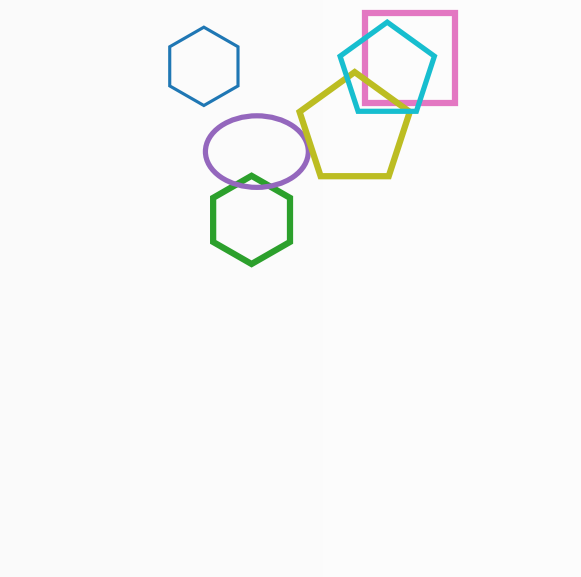[{"shape": "hexagon", "thickness": 1.5, "radius": 0.34, "center": [0.351, 0.884]}, {"shape": "hexagon", "thickness": 3, "radius": 0.38, "center": [0.433, 0.618]}, {"shape": "oval", "thickness": 2.5, "radius": 0.44, "center": [0.442, 0.737]}, {"shape": "square", "thickness": 3, "radius": 0.39, "center": [0.706, 0.899]}, {"shape": "pentagon", "thickness": 3, "radius": 0.5, "center": [0.61, 0.775]}, {"shape": "pentagon", "thickness": 2.5, "radius": 0.43, "center": [0.666, 0.875]}]